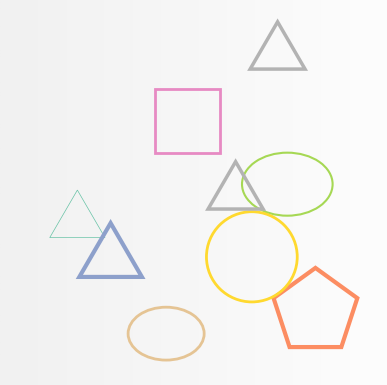[{"shape": "triangle", "thickness": 0.5, "radius": 0.41, "center": [0.2, 0.424]}, {"shape": "pentagon", "thickness": 3, "radius": 0.57, "center": [0.814, 0.19]}, {"shape": "triangle", "thickness": 3, "radius": 0.47, "center": [0.285, 0.327]}, {"shape": "square", "thickness": 2, "radius": 0.42, "center": [0.485, 0.686]}, {"shape": "oval", "thickness": 1.5, "radius": 0.58, "center": [0.741, 0.522]}, {"shape": "circle", "thickness": 2, "radius": 0.59, "center": [0.65, 0.333]}, {"shape": "oval", "thickness": 2, "radius": 0.49, "center": [0.429, 0.133]}, {"shape": "triangle", "thickness": 2.5, "radius": 0.41, "center": [0.608, 0.498]}, {"shape": "triangle", "thickness": 2.5, "radius": 0.41, "center": [0.716, 0.861]}]